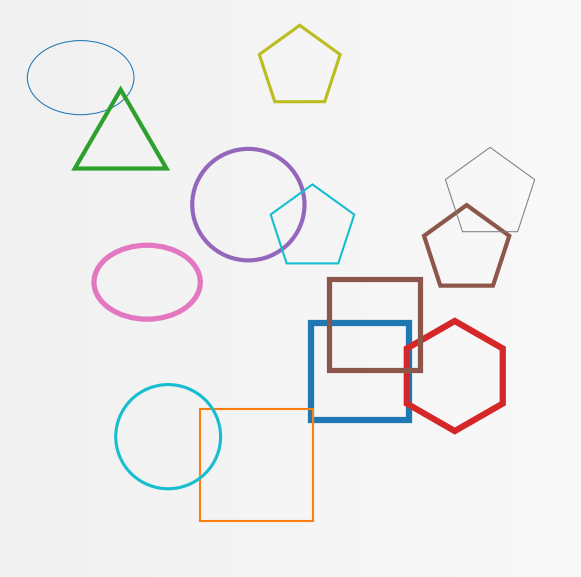[{"shape": "square", "thickness": 3, "radius": 0.42, "center": [0.619, 0.356]}, {"shape": "oval", "thickness": 0.5, "radius": 0.46, "center": [0.139, 0.865]}, {"shape": "square", "thickness": 1, "radius": 0.49, "center": [0.441, 0.194]}, {"shape": "triangle", "thickness": 2, "radius": 0.46, "center": [0.208, 0.753]}, {"shape": "hexagon", "thickness": 3, "radius": 0.48, "center": [0.782, 0.348]}, {"shape": "circle", "thickness": 2, "radius": 0.48, "center": [0.427, 0.645]}, {"shape": "square", "thickness": 2.5, "radius": 0.39, "center": [0.644, 0.438]}, {"shape": "pentagon", "thickness": 2, "radius": 0.39, "center": [0.803, 0.567]}, {"shape": "oval", "thickness": 2.5, "radius": 0.46, "center": [0.253, 0.51]}, {"shape": "pentagon", "thickness": 0.5, "radius": 0.4, "center": [0.843, 0.663]}, {"shape": "pentagon", "thickness": 1.5, "radius": 0.37, "center": [0.516, 0.882]}, {"shape": "circle", "thickness": 1.5, "radius": 0.45, "center": [0.289, 0.243]}, {"shape": "pentagon", "thickness": 1, "radius": 0.38, "center": [0.538, 0.604]}]